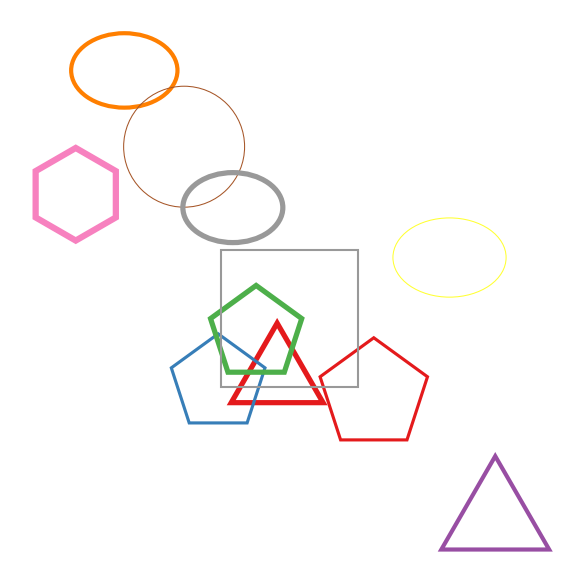[{"shape": "triangle", "thickness": 2.5, "radius": 0.46, "center": [0.48, 0.348]}, {"shape": "pentagon", "thickness": 1.5, "radius": 0.49, "center": [0.647, 0.316]}, {"shape": "pentagon", "thickness": 1.5, "radius": 0.43, "center": [0.378, 0.336]}, {"shape": "pentagon", "thickness": 2.5, "radius": 0.42, "center": [0.444, 0.422]}, {"shape": "triangle", "thickness": 2, "radius": 0.54, "center": [0.858, 0.101]}, {"shape": "oval", "thickness": 2, "radius": 0.46, "center": [0.215, 0.877]}, {"shape": "oval", "thickness": 0.5, "radius": 0.49, "center": [0.778, 0.553]}, {"shape": "circle", "thickness": 0.5, "radius": 0.52, "center": [0.319, 0.745]}, {"shape": "hexagon", "thickness": 3, "radius": 0.4, "center": [0.131, 0.663]}, {"shape": "oval", "thickness": 2.5, "radius": 0.43, "center": [0.403, 0.64]}, {"shape": "square", "thickness": 1, "radius": 0.59, "center": [0.502, 0.448]}]